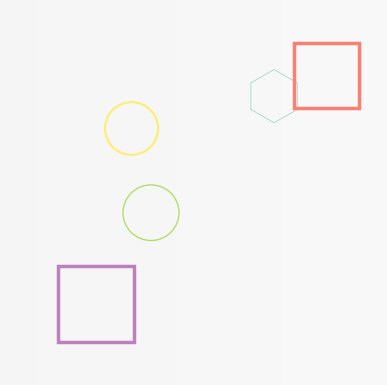[{"shape": "hexagon", "thickness": 0.5, "radius": 0.35, "center": [0.707, 0.75]}, {"shape": "square", "thickness": 2.5, "radius": 0.42, "center": [0.843, 0.804]}, {"shape": "circle", "thickness": 1, "radius": 0.36, "center": [0.39, 0.448]}, {"shape": "square", "thickness": 2.5, "radius": 0.49, "center": [0.247, 0.211]}, {"shape": "circle", "thickness": 1.5, "radius": 0.34, "center": [0.34, 0.666]}]